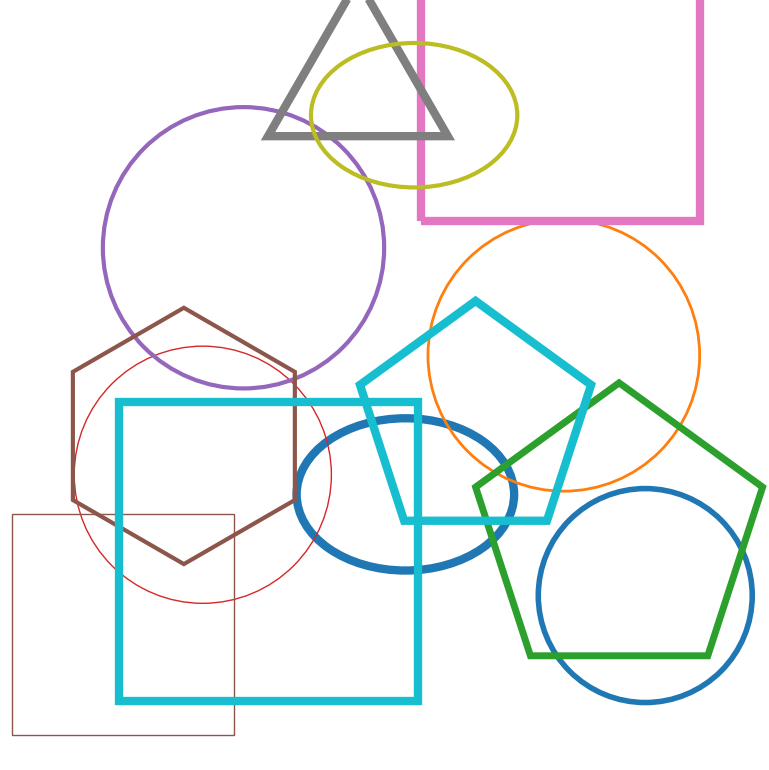[{"shape": "oval", "thickness": 3, "radius": 0.71, "center": [0.526, 0.358]}, {"shape": "circle", "thickness": 2, "radius": 0.69, "center": [0.838, 0.227]}, {"shape": "circle", "thickness": 1, "radius": 0.88, "center": [0.732, 0.539]}, {"shape": "pentagon", "thickness": 2.5, "radius": 0.98, "center": [0.804, 0.307]}, {"shape": "circle", "thickness": 0.5, "radius": 0.83, "center": [0.263, 0.383]}, {"shape": "circle", "thickness": 1.5, "radius": 0.91, "center": [0.316, 0.678]}, {"shape": "hexagon", "thickness": 1.5, "radius": 0.83, "center": [0.239, 0.434]}, {"shape": "square", "thickness": 0.5, "radius": 0.72, "center": [0.16, 0.189]}, {"shape": "square", "thickness": 3, "radius": 0.91, "center": [0.728, 0.894]}, {"shape": "triangle", "thickness": 3, "radius": 0.67, "center": [0.465, 0.891]}, {"shape": "oval", "thickness": 1.5, "radius": 0.67, "center": [0.538, 0.85]}, {"shape": "square", "thickness": 3, "radius": 0.97, "center": [0.348, 0.284]}, {"shape": "pentagon", "thickness": 3, "radius": 0.79, "center": [0.618, 0.451]}]